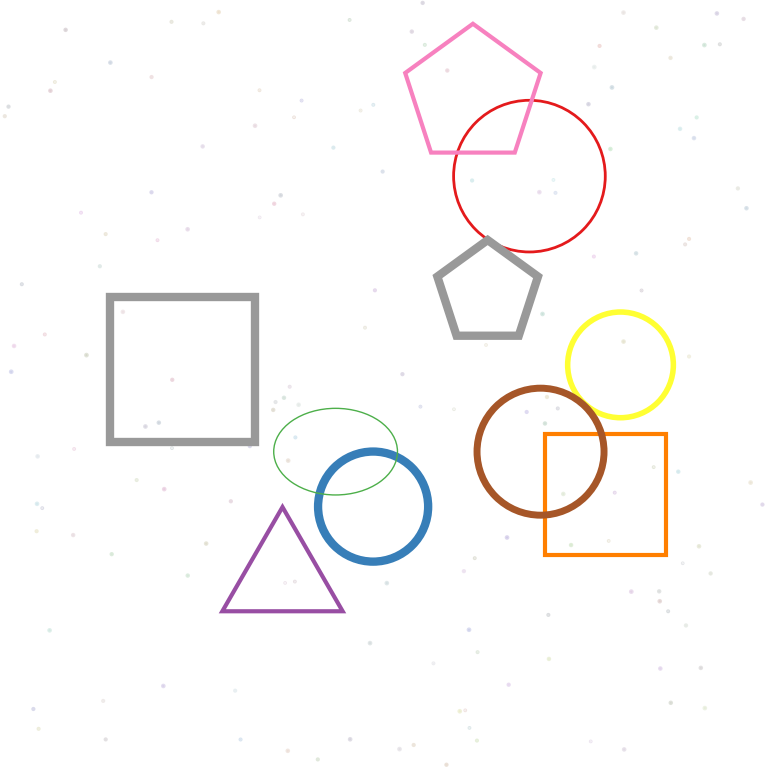[{"shape": "circle", "thickness": 1, "radius": 0.49, "center": [0.688, 0.771]}, {"shape": "circle", "thickness": 3, "radius": 0.36, "center": [0.485, 0.342]}, {"shape": "oval", "thickness": 0.5, "radius": 0.4, "center": [0.436, 0.413]}, {"shape": "triangle", "thickness": 1.5, "radius": 0.45, "center": [0.367, 0.251]}, {"shape": "square", "thickness": 1.5, "radius": 0.39, "center": [0.786, 0.357]}, {"shape": "circle", "thickness": 2, "radius": 0.34, "center": [0.806, 0.526]}, {"shape": "circle", "thickness": 2.5, "radius": 0.41, "center": [0.702, 0.413]}, {"shape": "pentagon", "thickness": 1.5, "radius": 0.46, "center": [0.614, 0.877]}, {"shape": "square", "thickness": 3, "radius": 0.47, "center": [0.237, 0.52]}, {"shape": "pentagon", "thickness": 3, "radius": 0.34, "center": [0.633, 0.62]}]